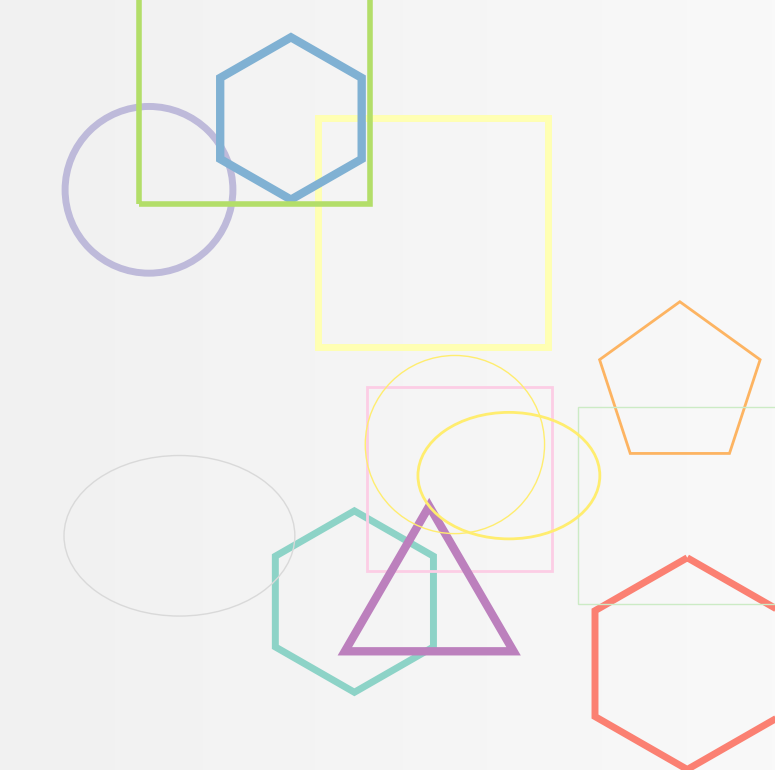[{"shape": "hexagon", "thickness": 2.5, "radius": 0.59, "center": [0.457, 0.219]}, {"shape": "square", "thickness": 2.5, "radius": 0.74, "center": [0.559, 0.698]}, {"shape": "circle", "thickness": 2.5, "radius": 0.54, "center": [0.192, 0.753]}, {"shape": "hexagon", "thickness": 2.5, "radius": 0.69, "center": [0.887, 0.138]}, {"shape": "hexagon", "thickness": 3, "radius": 0.53, "center": [0.375, 0.846]}, {"shape": "pentagon", "thickness": 1, "radius": 0.54, "center": [0.877, 0.499]}, {"shape": "square", "thickness": 2, "radius": 0.74, "center": [0.328, 0.883]}, {"shape": "square", "thickness": 1, "radius": 0.6, "center": [0.593, 0.378]}, {"shape": "oval", "thickness": 0.5, "radius": 0.74, "center": [0.232, 0.304]}, {"shape": "triangle", "thickness": 3, "radius": 0.63, "center": [0.554, 0.217]}, {"shape": "square", "thickness": 0.5, "radius": 0.64, "center": [0.874, 0.344]}, {"shape": "circle", "thickness": 0.5, "radius": 0.58, "center": [0.587, 0.423]}, {"shape": "oval", "thickness": 1, "radius": 0.59, "center": [0.657, 0.382]}]